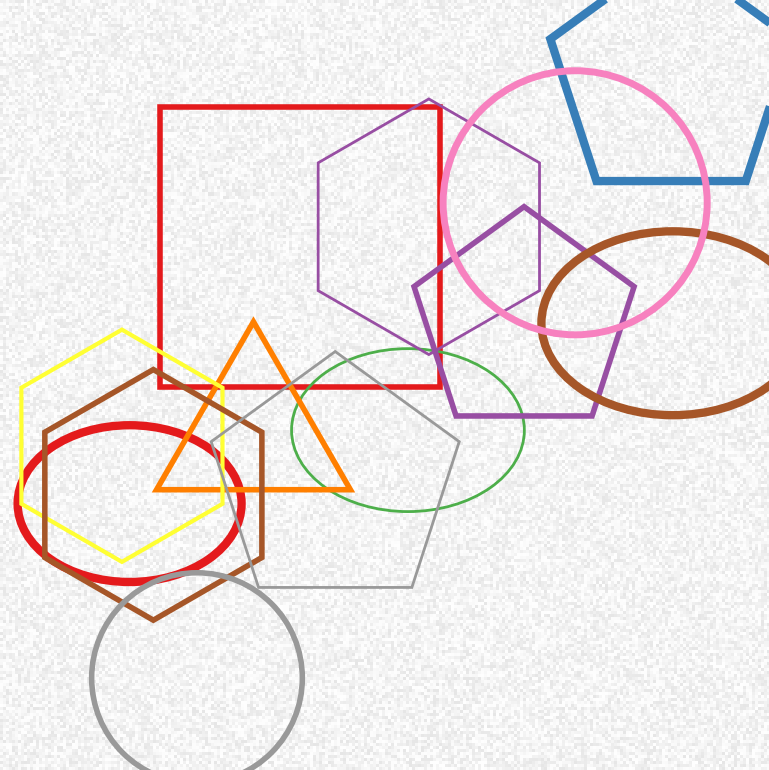[{"shape": "oval", "thickness": 3, "radius": 0.73, "center": [0.168, 0.346]}, {"shape": "square", "thickness": 2, "radius": 0.91, "center": [0.39, 0.679]}, {"shape": "pentagon", "thickness": 3, "radius": 0.82, "center": [0.872, 0.898]}, {"shape": "oval", "thickness": 1, "radius": 0.76, "center": [0.53, 0.441]}, {"shape": "pentagon", "thickness": 2, "radius": 0.75, "center": [0.681, 0.581]}, {"shape": "hexagon", "thickness": 1, "radius": 0.83, "center": [0.557, 0.706]}, {"shape": "triangle", "thickness": 2, "radius": 0.73, "center": [0.329, 0.437]}, {"shape": "hexagon", "thickness": 1.5, "radius": 0.75, "center": [0.158, 0.421]}, {"shape": "hexagon", "thickness": 2, "radius": 0.81, "center": [0.199, 0.357]}, {"shape": "oval", "thickness": 3, "radius": 0.85, "center": [0.874, 0.58]}, {"shape": "circle", "thickness": 2.5, "radius": 0.86, "center": [0.747, 0.737]}, {"shape": "circle", "thickness": 2, "radius": 0.68, "center": [0.256, 0.119]}, {"shape": "pentagon", "thickness": 1, "radius": 0.85, "center": [0.435, 0.374]}]